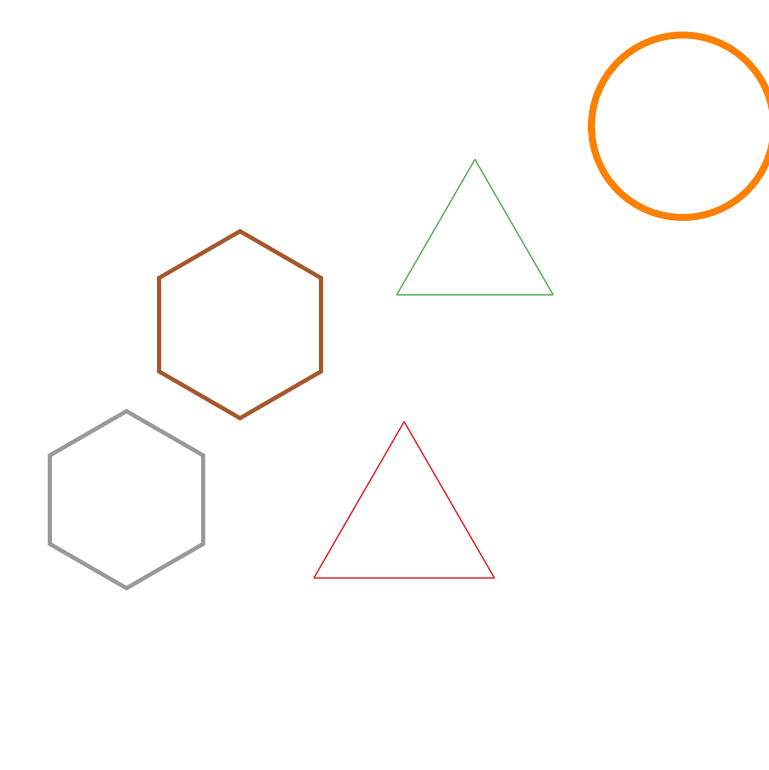[{"shape": "triangle", "thickness": 0.5, "radius": 0.68, "center": [0.525, 0.317]}, {"shape": "triangle", "thickness": 0.5, "radius": 0.59, "center": [0.617, 0.676]}, {"shape": "circle", "thickness": 2.5, "radius": 0.59, "center": [0.887, 0.836]}, {"shape": "hexagon", "thickness": 1.5, "radius": 0.61, "center": [0.312, 0.578]}, {"shape": "hexagon", "thickness": 1.5, "radius": 0.57, "center": [0.164, 0.351]}]